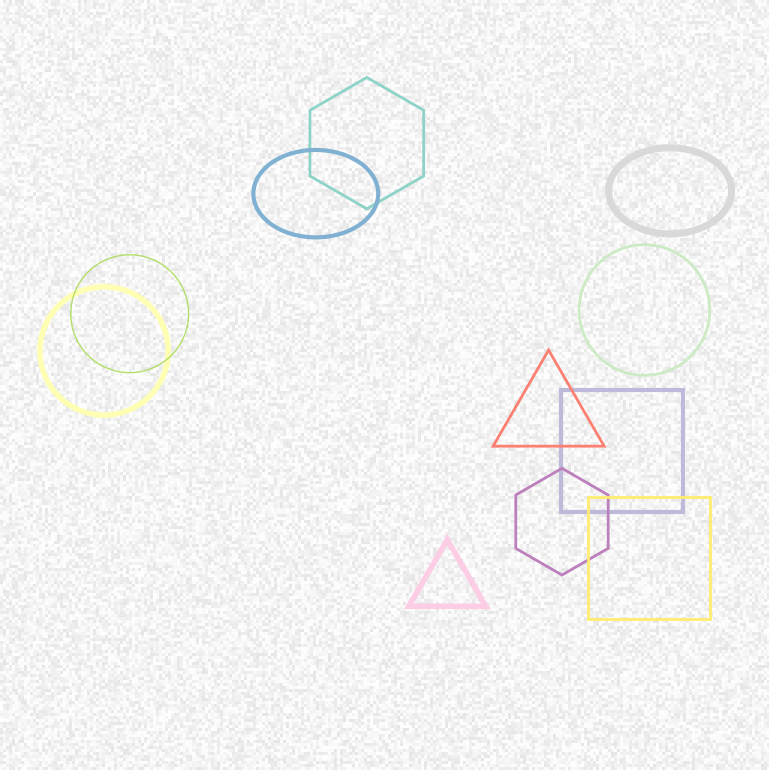[{"shape": "hexagon", "thickness": 1, "radius": 0.43, "center": [0.476, 0.814]}, {"shape": "circle", "thickness": 2, "radius": 0.42, "center": [0.135, 0.544]}, {"shape": "square", "thickness": 1.5, "radius": 0.4, "center": [0.807, 0.414]}, {"shape": "triangle", "thickness": 1, "radius": 0.42, "center": [0.712, 0.462]}, {"shape": "oval", "thickness": 1.5, "radius": 0.41, "center": [0.41, 0.749]}, {"shape": "circle", "thickness": 0.5, "radius": 0.38, "center": [0.168, 0.593]}, {"shape": "triangle", "thickness": 2, "radius": 0.29, "center": [0.581, 0.242]}, {"shape": "oval", "thickness": 2.5, "radius": 0.4, "center": [0.87, 0.752]}, {"shape": "hexagon", "thickness": 1, "radius": 0.35, "center": [0.73, 0.323]}, {"shape": "circle", "thickness": 1, "radius": 0.42, "center": [0.837, 0.597]}, {"shape": "square", "thickness": 1, "radius": 0.4, "center": [0.842, 0.276]}]